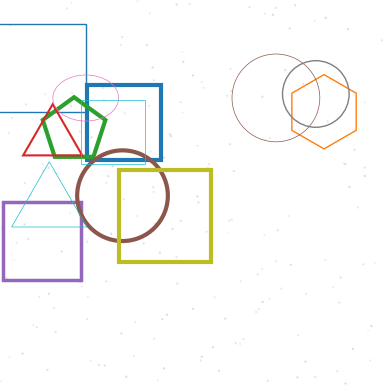[{"shape": "square", "thickness": 1, "radius": 0.58, "center": [0.109, 0.823]}, {"shape": "square", "thickness": 3, "radius": 0.48, "center": [0.323, 0.682]}, {"shape": "hexagon", "thickness": 1, "radius": 0.48, "center": [0.842, 0.71]}, {"shape": "pentagon", "thickness": 3, "radius": 0.43, "center": [0.192, 0.662]}, {"shape": "triangle", "thickness": 1.5, "radius": 0.44, "center": [0.137, 0.641]}, {"shape": "square", "thickness": 2.5, "radius": 0.51, "center": [0.109, 0.375]}, {"shape": "circle", "thickness": 3, "radius": 0.59, "center": [0.318, 0.492]}, {"shape": "circle", "thickness": 0.5, "radius": 0.57, "center": [0.717, 0.746]}, {"shape": "oval", "thickness": 0.5, "radius": 0.43, "center": [0.223, 0.745]}, {"shape": "circle", "thickness": 1, "radius": 0.43, "center": [0.82, 0.756]}, {"shape": "square", "thickness": 3, "radius": 0.6, "center": [0.429, 0.438]}, {"shape": "triangle", "thickness": 0.5, "radius": 0.56, "center": [0.128, 0.467]}, {"shape": "square", "thickness": 0.5, "radius": 0.42, "center": [0.295, 0.658]}]